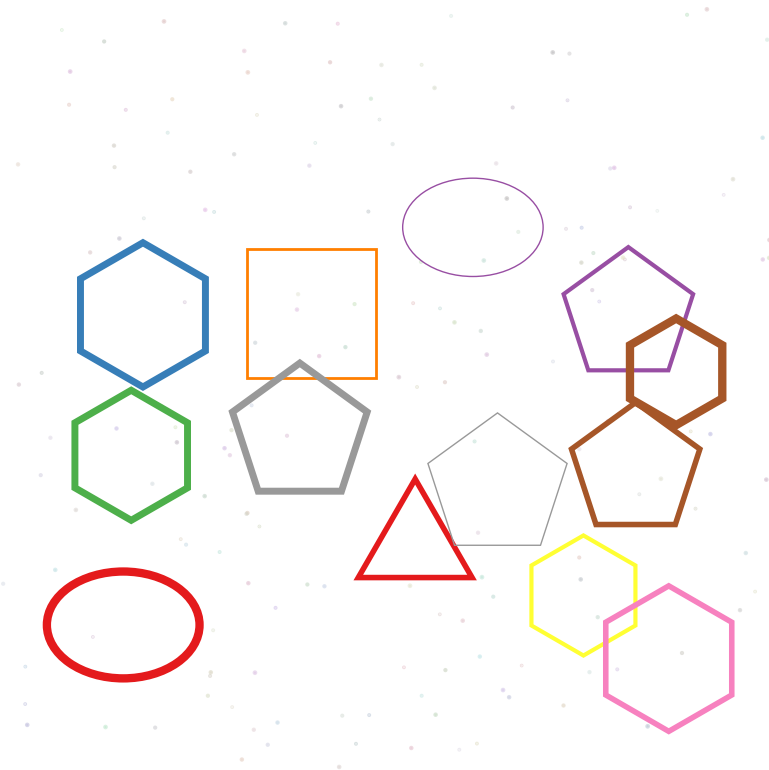[{"shape": "triangle", "thickness": 2, "radius": 0.43, "center": [0.539, 0.293]}, {"shape": "oval", "thickness": 3, "radius": 0.5, "center": [0.16, 0.188]}, {"shape": "hexagon", "thickness": 2.5, "radius": 0.47, "center": [0.186, 0.591]}, {"shape": "hexagon", "thickness": 2.5, "radius": 0.42, "center": [0.17, 0.409]}, {"shape": "oval", "thickness": 0.5, "radius": 0.46, "center": [0.614, 0.705]}, {"shape": "pentagon", "thickness": 1.5, "radius": 0.44, "center": [0.816, 0.591]}, {"shape": "square", "thickness": 1, "radius": 0.42, "center": [0.404, 0.593]}, {"shape": "hexagon", "thickness": 1.5, "radius": 0.39, "center": [0.758, 0.227]}, {"shape": "hexagon", "thickness": 3, "radius": 0.35, "center": [0.878, 0.517]}, {"shape": "pentagon", "thickness": 2, "radius": 0.44, "center": [0.826, 0.39]}, {"shape": "hexagon", "thickness": 2, "radius": 0.47, "center": [0.869, 0.145]}, {"shape": "pentagon", "thickness": 2.5, "radius": 0.46, "center": [0.389, 0.436]}, {"shape": "pentagon", "thickness": 0.5, "radius": 0.48, "center": [0.646, 0.369]}]